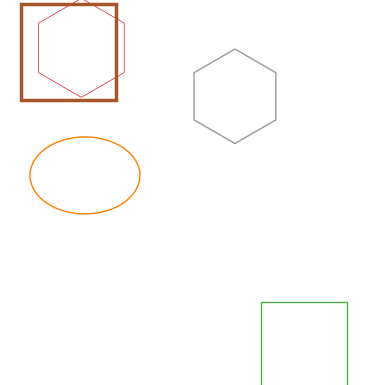[{"shape": "hexagon", "thickness": 0.5, "radius": 0.64, "center": [0.211, 0.876]}, {"shape": "square", "thickness": 1, "radius": 0.56, "center": [0.789, 0.106]}, {"shape": "oval", "thickness": 1, "radius": 0.71, "center": [0.221, 0.544]}, {"shape": "square", "thickness": 2.5, "radius": 0.62, "center": [0.178, 0.865]}, {"shape": "hexagon", "thickness": 1, "radius": 0.61, "center": [0.61, 0.75]}]